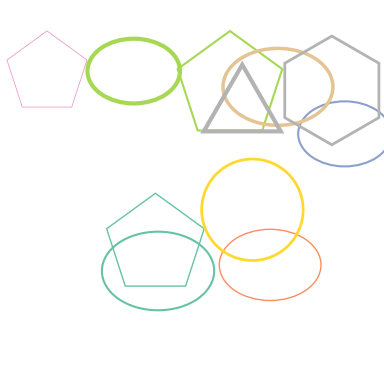[{"shape": "oval", "thickness": 1.5, "radius": 0.73, "center": [0.41, 0.296]}, {"shape": "pentagon", "thickness": 1, "radius": 0.67, "center": [0.404, 0.365]}, {"shape": "oval", "thickness": 1, "radius": 0.66, "center": [0.702, 0.312]}, {"shape": "oval", "thickness": 1.5, "radius": 0.6, "center": [0.895, 0.652]}, {"shape": "pentagon", "thickness": 0.5, "radius": 0.55, "center": [0.122, 0.81]}, {"shape": "oval", "thickness": 3, "radius": 0.6, "center": [0.347, 0.815]}, {"shape": "pentagon", "thickness": 1.5, "radius": 0.71, "center": [0.597, 0.777]}, {"shape": "circle", "thickness": 2, "radius": 0.66, "center": [0.656, 0.455]}, {"shape": "oval", "thickness": 2.5, "radius": 0.71, "center": [0.722, 0.774]}, {"shape": "triangle", "thickness": 3, "radius": 0.58, "center": [0.629, 0.716]}, {"shape": "hexagon", "thickness": 2, "radius": 0.71, "center": [0.862, 0.765]}]